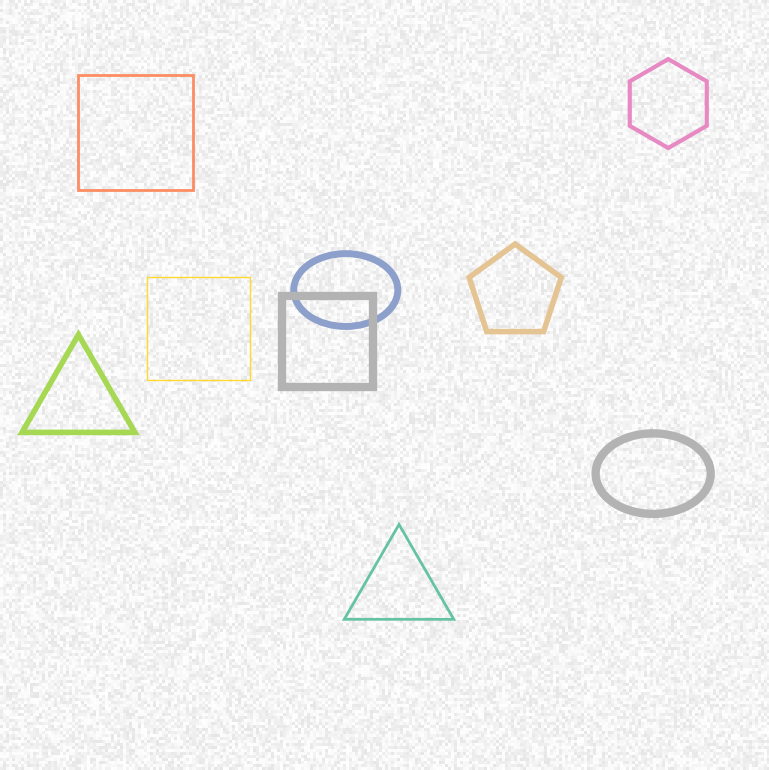[{"shape": "triangle", "thickness": 1, "radius": 0.41, "center": [0.518, 0.237]}, {"shape": "square", "thickness": 1, "radius": 0.37, "center": [0.176, 0.828]}, {"shape": "oval", "thickness": 2.5, "radius": 0.34, "center": [0.449, 0.623]}, {"shape": "hexagon", "thickness": 1.5, "radius": 0.29, "center": [0.868, 0.865]}, {"shape": "triangle", "thickness": 2, "radius": 0.42, "center": [0.102, 0.481]}, {"shape": "square", "thickness": 0.5, "radius": 0.33, "center": [0.257, 0.573]}, {"shape": "pentagon", "thickness": 2, "radius": 0.31, "center": [0.669, 0.62]}, {"shape": "square", "thickness": 3, "radius": 0.3, "center": [0.426, 0.556]}, {"shape": "oval", "thickness": 3, "radius": 0.37, "center": [0.848, 0.385]}]